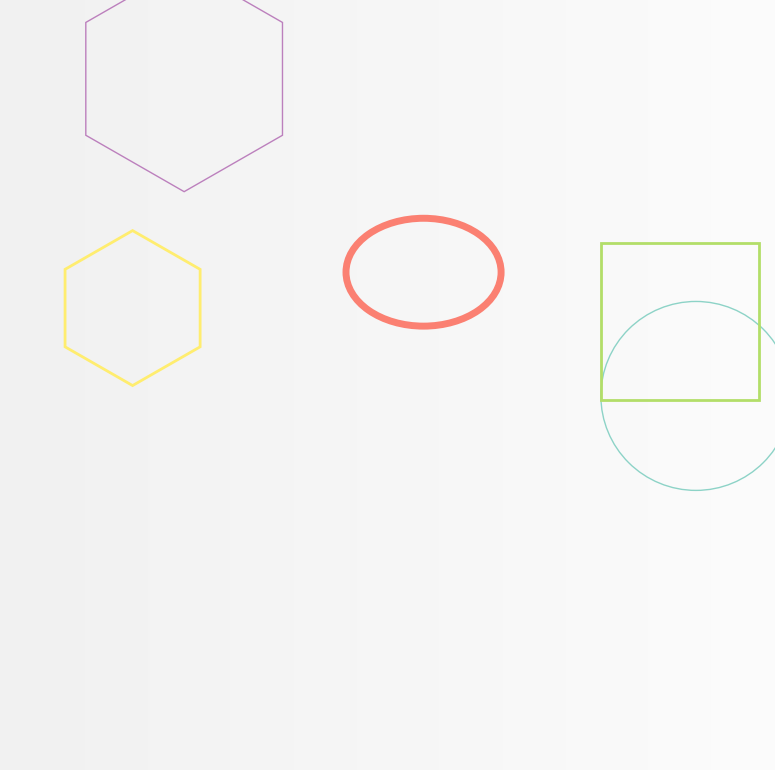[{"shape": "circle", "thickness": 0.5, "radius": 0.61, "center": [0.898, 0.486]}, {"shape": "oval", "thickness": 2.5, "radius": 0.5, "center": [0.547, 0.646]}, {"shape": "square", "thickness": 1, "radius": 0.51, "center": [0.878, 0.582]}, {"shape": "hexagon", "thickness": 0.5, "radius": 0.73, "center": [0.238, 0.898]}, {"shape": "hexagon", "thickness": 1, "radius": 0.5, "center": [0.171, 0.6]}]